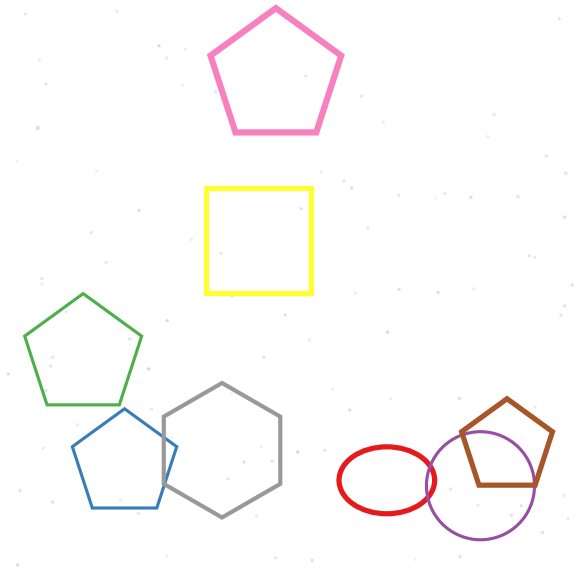[{"shape": "oval", "thickness": 2.5, "radius": 0.41, "center": [0.67, 0.167]}, {"shape": "pentagon", "thickness": 1.5, "radius": 0.47, "center": [0.216, 0.196]}, {"shape": "pentagon", "thickness": 1.5, "radius": 0.53, "center": [0.144, 0.384]}, {"shape": "circle", "thickness": 1.5, "radius": 0.47, "center": [0.832, 0.158]}, {"shape": "square", "thickness": 2.5, "radius": 0.45, "center": [0.447, 0.583]}, {"shape": "pentagon", "thickness": 2.5, "radius": 0.41, "center": [0.878, 0.226]}, {"shape": "pentagon", "thickness": 3, "radius": 0.59, "center": [0.478, 0.866]}, {"shape": "hexagon", "thickness": 2, "radius": 0.58, "center": [0.384, 0.219]}]